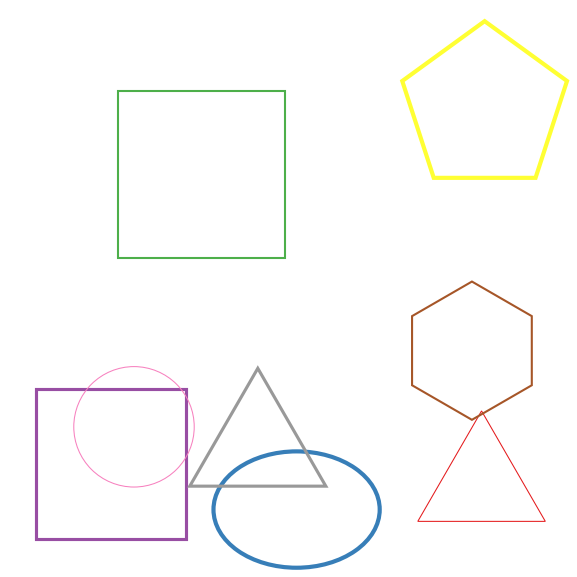[{"shape": "triangle", "thickness": 0.5, "radius": 0.64, "center": [0.834, 0.16]}, {"shape": "oval", "thickness": 2, "radius": 0.72, "center": [0.514, 0.117]}, {"shape": "square", "thickness": 1, "radius": 0.72, "center": [0.349, 0.697]}, {"shape": "square", "thickness": 1.5, "radius": 0.65, "center": [0.192, 0.196]}, {"shape": "pentagon", "thickness": 2, "radius": 0.75, "center": [0.839, 0.813]}, {"shape": "hexagon", "thickness": 1, "radius": 0.6, "center": [0.817, 0.392]}, {"shape": "circle", "thickness": 0.5, "radius": 0.52, "center": [0.232, 0.26]}, {"shape": "triangle", "thickness": 1.5, "radius": 0.68, "center": [0.446, 0.225]}]